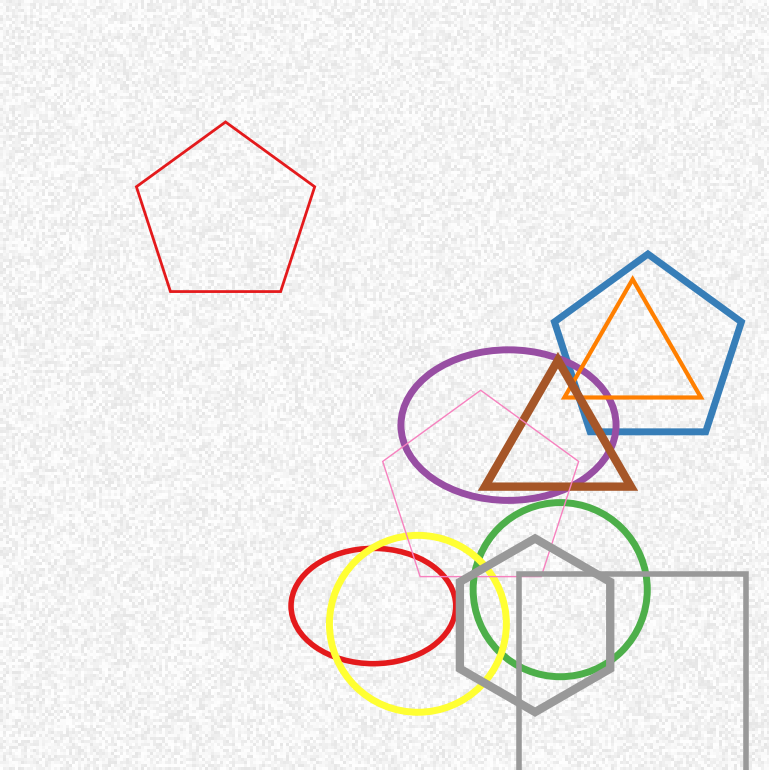[{"shape": "oval", "thickness": 2, "radius": 0.53, "center": [0.485, 0.213]}, {"shape": "pentagon", "thickness": 1, "radius": 0.61, "center": [0.293, 0.72]}, {"shape": "pentagon", "thickness": 2.5, "radius": 0.64, "center": [0.841, 0.542]}, {"shape": "circle", "thickness": 2.5, "radius": 0.57, "center": [0.728, 0.234]}, {"shape": "oval", "thickness": 2.5, "radius": 0.7, "center": [0.66, 0.448]}, {"shape": "triangle", "thickness": 1.5, "radius": 0.51, "center": [0.822, 0.535]}, {"shape": "circle", "thickness": 2.5, "radius": 0.57, "center": [0.543, 0.19]}, {"shape": "triangle", "thickness": 3, "radius": 0.55, "center": [0.725, 0.423]}, {"shape": "pentagon", "thickness": 0.5, "radius": 0.67, "center": [0.624, 0.359]}, {"shape": "hexagon", "thickness": 3, "radius": 0.56, "center": [0.695, 0.188]}, {"shape": "square", "thickness": 2, "radius": 0.74, "center": [0.821, 0.107]}]